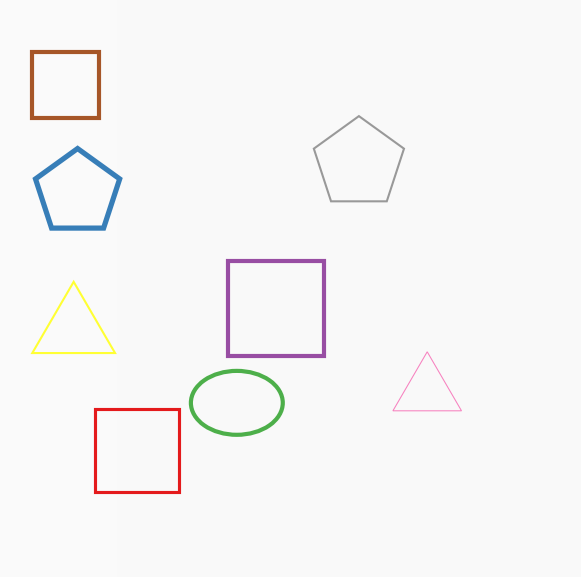[{"shape": "square", "thickness": 1.5, "radius": 0.36, "center": [0.235, 0.219]}, {"shape": "pentagon", "thickness": 2.5, "radius": 0.38, "center": [0.133, 0.666]}, {"shape": "oval", "thickness": 2, "radius": 0.4, "center": [0.407, 0.302]}, {"shape": "square", "thickness": 2, "radius": 0.41, "center": [0.475, 0.465]}, {"shape": "triangle", "thickness": 1, "radius": 0.41, "center": [0.127, 0.429]}, {"shape": "square", "thickness": 2, "radius": 0.29, "center": [0.113, 0.852]}, {"shape": "triangle", "thickness": 0.5, "radius": 0.34, "center": [0.735, 0.322]}, {"shape": "pentagon", "thickness": 1, "radius": 0.41, "center": [0.617, 0.717]}]